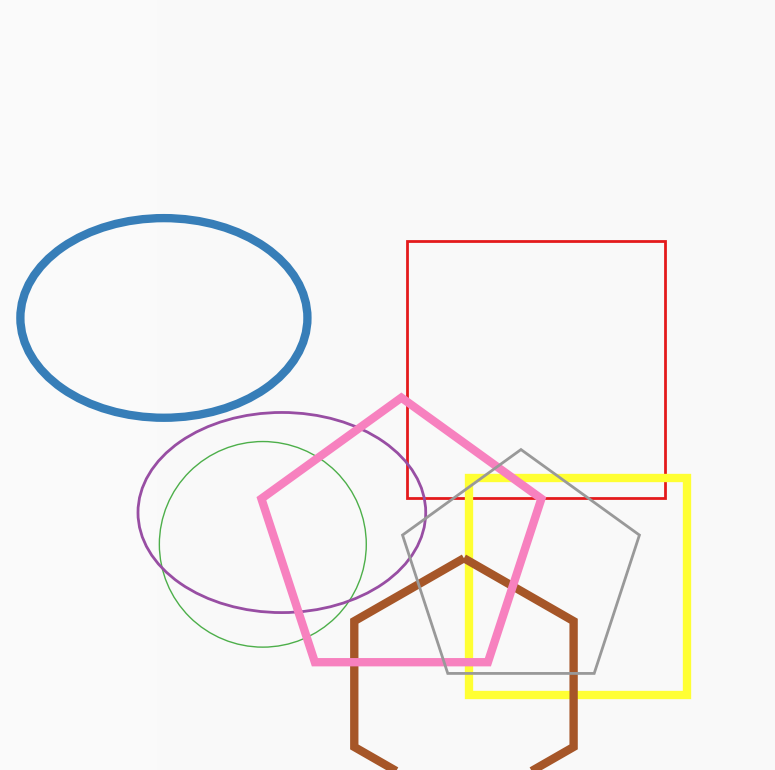[{"shape": "square", "thickness": 1, "radius": 0.83, "center": [0.691, 0.52]}, {"shape": "oval", "thickness": 3, "radius": 0.93, "center": [0.211, 0.587]}, {"shape": "circle", "thickness": 0.5, "radius": 0.67, "center": [0.339, 0.293]}, {"shape": "oval", "thickness": 1, "radius": 0.93, "center": [0.364, 0.334]}, {"shape": "square", "thickness": 3, "radius": 0.7, "center": [0.746, 0.239]}, {"shape": "hexagon", "thickness": 3, "radius": 0.82, "center": [0.599, 0.112]}, {"shape": "pentagon", "thickness": 3, "radius": 0.95, "center": [0.518, 0.294]}, {"shape": "pentagon", "thickness": 1, "radius": 0.8, "center": [0.672, 0.255]}]